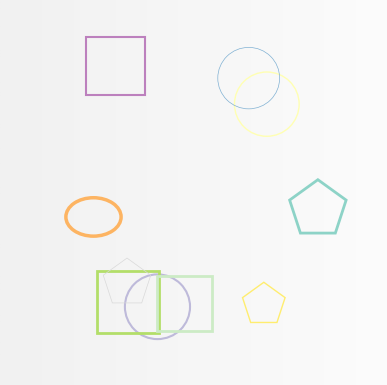[{"shape": "pentagon", "thickness": 2, "radius": 0.38, "center": [0.82, 0.457]}, {"shape": "circle", "thickness": 1, "radius": 0.42, "center": [0.689, 0.729]}, {"shape": "circle", "thickness": 1.5, "radius": 0.42, "center": [0.406, 0.203]}, {"shape": "circle", "thickness": 0.5, "radius": 0.4, "center": [0.642, 0.797]}, {"shape": "oval", "thickness": 2.5, "radius": 0.36, "center": [0.241, 0.437]}, {"shape": "square", "thickness": 2, "radius": 0.4, "center": [0.329, 0.216]}, {"shape": "pentagon", "thickness": 0.5, "radius": 0.32, "center": [0.328, 0.265]}, {"shape": "square", "thickness": 1.5, "radius": 0.38, "center": [0.298, 0.829]}, {"shape": "square", "thickness": 2, "radius": 0.36, "center": [0.476, 0.212]}, {"shape": "pentagon", "thickness": 1, "radius": 0.29, "center": [0.681, 0.209]}]